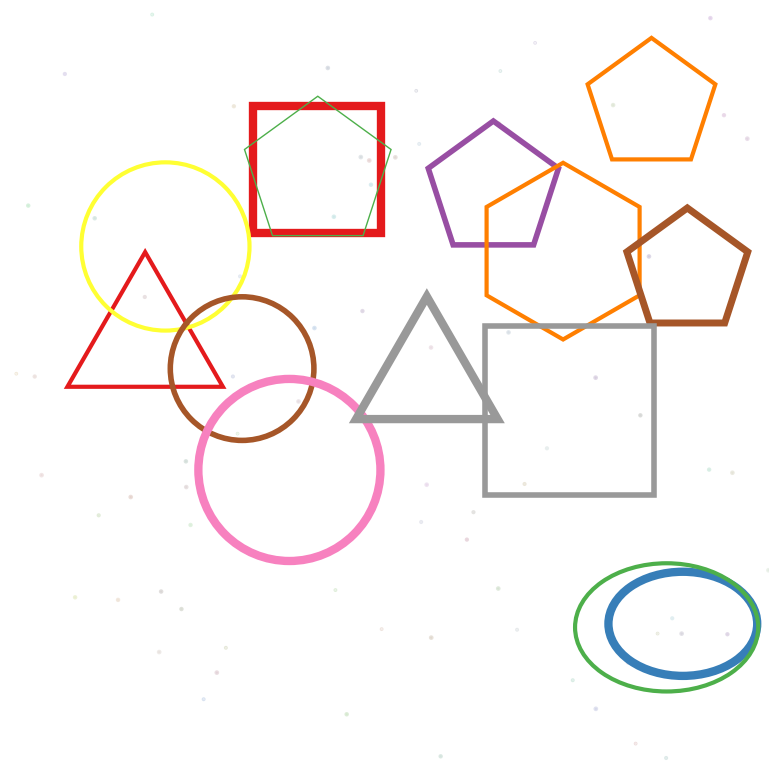[{"shape": "square", "thickness": 3, "radius": 0.41, "center": [0.412, 0.779]}, {"shape": "triangle", "thickness": 1.5, "radius": 0.58, "center": [0.189, 0.556]}, {"shape": "oval", "thickness": 3, "radius": 0.48, "center": [0.887, 0.19]}, {"shape": "pentagon", "thickness": 0.5, "radius": 0.5, "center": [0.413, 0.775]}, {"shape": "oval", "thickness": 1.5, "radius": 0.59, "center": [0.866, 0.185]}, {"shape": "pentagon", "thickness": 2, "radius": 0.44, "center": [0.641, 0.754]}, {"shape": "pentagon", "thickness": 1.5, "radius": 0.44, "center": [0.846, 0.864]}, {"shape": "hexagon", "thickness": 1.5, "radius": 0.57, "center": [0.731, 0.674]}, {"shape": "circle", "thickness": 1.5, "radius": 0.55, "center": [0.215, 0.68]}, {"shape": "pentagon", "thickness": 2.5, "radius": 0.41, "center": [0.893, 0.647]}, {"shape": "circle", "thickness": 2, "radius": 0.47, "center": [0.314, 0.521]}, {"shape": "circle", "thickness": 3, "radius": 0.59, "center": [0.376, 0.39]}, {"shape": "square", "thickness": 2, "radius": 0.55, "center": [0.74, 0.467]}, {"shape": "triangle", "thickness": 3, "radius": 0.53, "center": [0.554, 0.509]}]